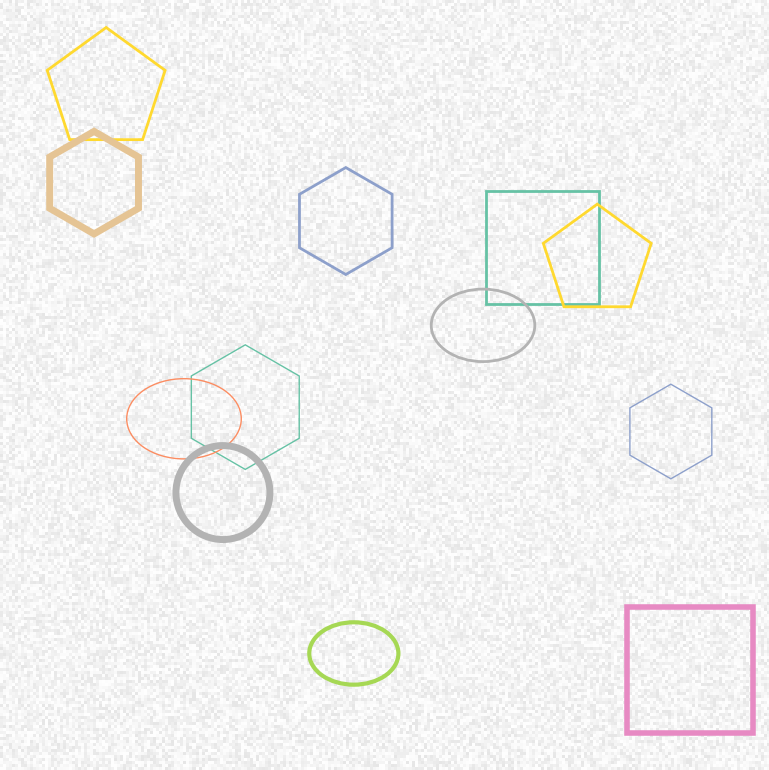[{"shape": "hexagon", "thickness": 0.5, "radius": 0.4, "center": [0.319, 0.471]}, {"shape": "square", "thickness": 1, "radius": 0.37, "center": [0.705, 0.678]}, {"shape": "oval", "thickness": 0.5, "radius": 0.37, "center": [0.239, 0.456]}, {"shape": "hexagon", "thickness": 0.5, "radius": 0.31, "center": [0.871, 0.44]}, {"shape": "hexagon", "thickness": 1, "radius": 0.35, "center": [0.449, 0.713]}, {"shape": "square", "thickness": 2, "radius": 0.41, "center": [0.896, 0.13]}, {"shape": "oval", "thickness": 1.5, "radius": 0.29, "center": [0.46, 0.151]}, {"shape": "pentagon", "thickness": 1, "radius": 0.4, "center": [0.138, 0.884]}, {"shape": "pentagon", "thickness": 1, "radius": 0.37, "center": [0.776, 0.661]}, {"shape": "hexagon", "thickness": 2.5, "radius": 0.33, "center": [0.122, 0.763]}, {"shape": "circle", "thickness": 2.5, "radius": 0.31, "center": [0.29, 0.36]}, {"shape": "oval", "thickness": 1, "radius": 0.34, "center": [0.627, 0.577]}]